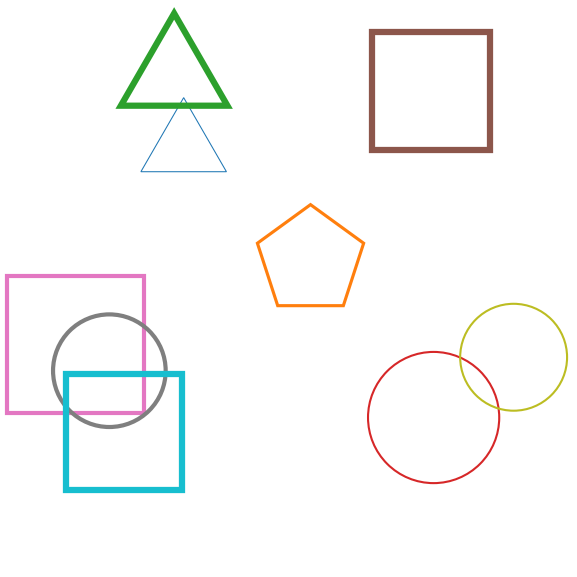[{"shape": "triangle", "thickness": 0.5, "radius": 0.43, "center": [0.318, 0.745]}, {"shape": "pentagon", "thickness": 1.5, "radius": 0.48, "center": [0.538, 0.548]}, {"shape": "triangle", "thickness": 3, "radius": 0.53, "center": [0.302, 0.869]}, {"shape": "circle", "thickness": 1, "radius": 0.57, "center": [0.751, 0.276]}, {"shape": "square", "thickness": 3, "radius": 0.51, "center": [0.747, 0.841]}, {"shape": "square", "thickness": 2, "radius": 0.59, "center": [0.13, 0.403]}, {"shape": "circle", "thickness": 2, "radius": 0.49, "center": [0.189, 0.357]}, {"shape": "circle", "thickness": 1, "radius": 0.46, "center": [0.889, 0.381]}, {"shape": "square", "thickness": 3, "radius": 0.5, "center": [0.214, 0.251]}]